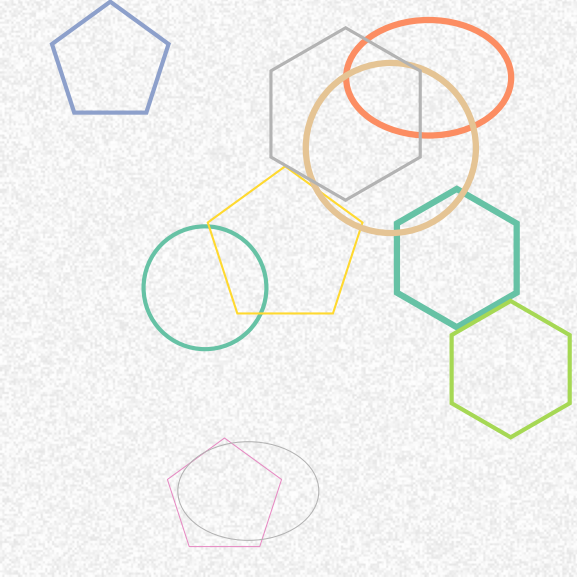[{"shape": "circle", "thickness": 2, "radius": 0.53, "center": [0.355, 0.501]}, {"shape": "hexagon", "thickness": 3, "radius": 0.6, "center": [0.791, 0.552]}, {"shape": "oval", "thickness": 3, "radius": 0.71, "center": [0.742, 0.864]}, {"shape": "pentagon", "thickness": 2, "radius": 0.53, "center": [0.191, 0.89]}, {"shape": "pentagon", "thickness": 0.5, "radius": 0.52, "center": [0.389, 0.137]}, {"shape": "hexagon", "thickness": 2, "radius": 0.59, "center": [0.884, 0.36]}, {"shape": "pentagon", "thickness": 1, "radius": 0.7, "center": [0.494, 0.57]}, {"shape": "circle", "thickness": 3, "radius": 0.74, "center": [0.677, 0.743]}, {"shape": "oval", "thickness": 0.5, "radius": 0.61, "center": [0.43, 0.149]}, {"shape": "hexagon", "thickness": 1.5, "radius": 0.75, "center": [0.598, 0.802]}]